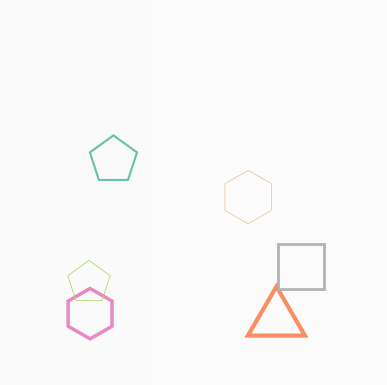[{"shape": "pentagon", "thickness": 1.5, "radius": 0.32, "center": [0.293, 0.584]}, {"shape": "triangle", "thickness": 3, "radius": 0.42, "center": [0.713, 0.171]}, {"shape": "hexagon", "thickness": 2.5, "radius": 0.33, "center": [0.232, 0.185]}, {"shape": "pentagon", "thickness": 0.5, "radius": 0.29, "center": [0.23, 0.266]}, {"shape": "hexagon", "thickness": 0.5, "radius": 0.35, "center": [0.64, 0.488]}, {"shape": "square", "thickness": 2, "radius": 0.29, "center": [0.777, 0.309]}]